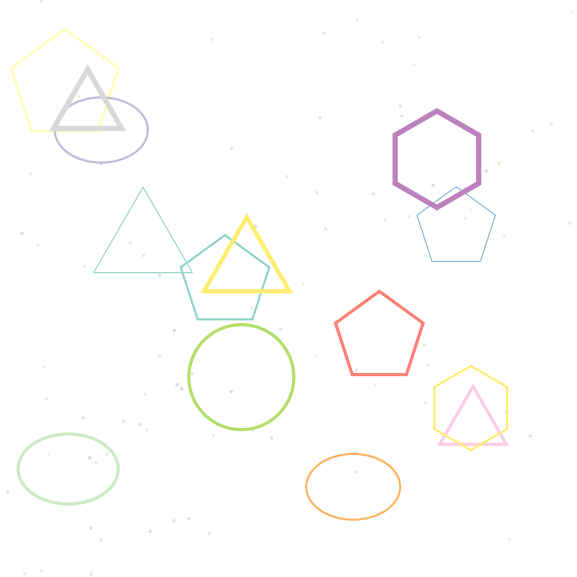[{"shape": "pentagon", "thickness": 1, "radius": 0.4, "center": [0.39, 0.511]}, {"shape": "triangle", "thickness": 0.5, "radius": 0.49, "center": [0.248, 0.576]}, {"shape": "pentagon", "thickness": 1, "radius": 0.49, "center": [0.112, 0.851]}, {"shape": "oval", "thickness": 1, "radius": 0.4, "center": [0.175, 0.774]}, {"shape": "pentagon", "thickness": 1.5, "radius": 0.4, "center": [0.657, 0.415]}, {"shape": "pentagon", "thickness": 0.5, "radius": 0.36, "center": [0.79, 0.604]}, {"shape": "oval", "thickness": 1, "radius": 0.41, "center": [0.612, 0.156]}, {"shape": "circle", "thickness": 1.5, "radius": 0.45, "center": [0.418, 0.346]}, {"shape": "triangle", "thickness": 1.5, "radius": 0.33, "center": [0.819, 0.263]}, {"shape": "triangle", "thickness": 2.5, "radius": 0.34, "center": [0.152, 0.811]}, {"shape": "hexagon", "thickness": 2.5, "radius": 0.42, "center": [0.757, 0.723]}, {"shape": "oval", "thickness": 1.5, "radius": 0.43, "center": [0.118, 0.187]}, {"shape": "hexagon", "thickness": 1, "radius": 0.36, "center": [0.815, 0.293]}, {"shape": "triangle", "thickness": 2, "radius": 0.43, "center": [0.427, 0.538]}]